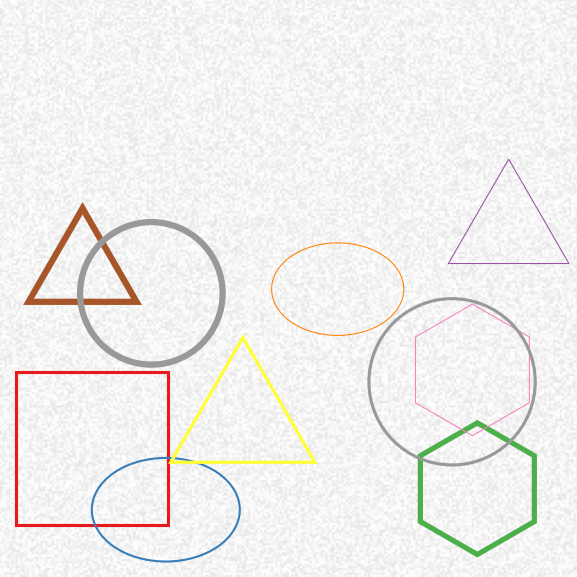[{"shape": "square", "thickness": 1.5, "radius": 0.66, "center": [0.159, 0.223]}, {"shape": "oval", "thickness": 1, "radius": 0.64, "center": [0.287, 0.116]}, {"shape": "hexagon", "thickness": 2.5, "radius": 0.57, "center": [0.827, 0.153]}, {"shape": "triangle", "thickness": 0.5, "radius": 0.6, "center": [0.881, 0.603]}, {"shape": "oval", "thickness": 0.5, "radius": 0.57, "center": [0.585, 0.498]}, {"shape": "triangle", "thickness": 1.5, "radius": 0.72, "center": [0.421, 0.271]}, {"shape": "triangle", "thickness": 3, "radius": 0.54, "center": [0.143, 0.53]}, {"shape": "hexagon", "thickness": 0.5, "radius": 0.57, "center": [0.818, 0.359]}, {"shape": "circle", "thickness": 1.5, "radius": 0.72, "center": [0.783, 0.338]}, {"shape": "circle", "thickness": 3, "radius": 0.62, "center": [0.262, 0.491]}]